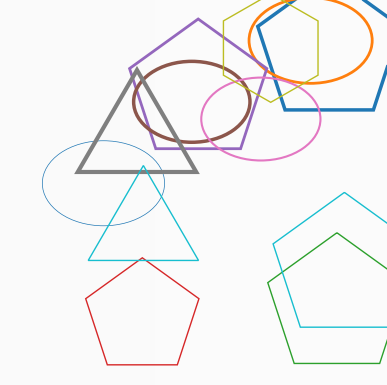[{"shape": "pentagon", "thickness": 2.5, "radius": 0.97, "center": [0.85, 0.871]}, {"shape": "oval", "thickness": 0.5, "radius": 0.79, "center": [0.267, 0.524]}, {"shape": "oval", "thickness": 2, "radius": 0.79, "center": [0.802, 0.895]}, {"shape": "pentagon", "thickness": 1, "radius": 0.94, "center": [0.87, 0.208]}, {"shape": "pentagon", "thickness": 1, "radius": 0.77, "center": [0.367, 0.177]}, {"shape": "pentagon", "thickness": 2, "radius": 0.93, "center": [0.511, 0.764]}, {"shape": "oval", "thickness": 2.5, "radius": 0.75, "center": [0.495, 0.736]}, {"shape": "oval", "thickness": 1.5, "radius": 0.77, "center": [0.673, 0.691]}, {"shape": "triangle", "thickness": 3, "radius": 0.88, "center": [0.354, 0.642]}, {"shape": "hexagon", "thickness": 1, "radius": 0.7, "center": [0.699, 0.875]}, {"shape": "triangle", "thickness": 1, "radius": 0.82, "center": [0.37, 0.406]}, {"shape": "pentagon", "thickness": 1, "radius": 0.97, "center": [0.889, 0.307]}]